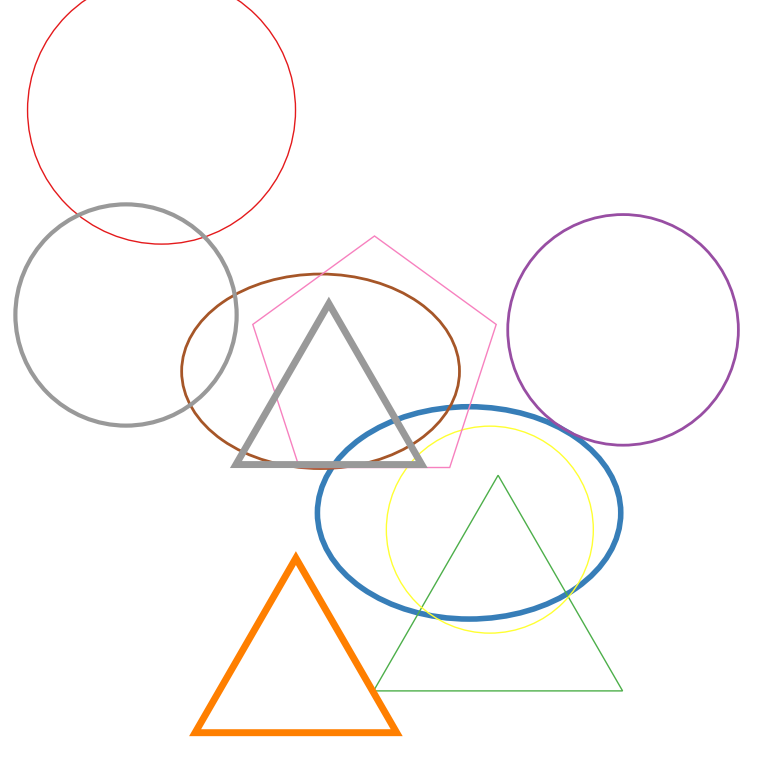[{"shape": "circle", "thickness": 0.5, "radius": 0.87, "center": [0.21, 0.857]}, {"shape": "oval", "thickness": 2, "radius": 0.98, "center": [0.609, 0.334]}, {"shape": "triangle", "thickness": 0.5, "radius": 0.93, "center": [0.647, 0.196]}, {"shape": "circle", "thickness": 1, "radius": 0.75, "center": [0.809, 0.572]}, {"shape": "triangle", "thickness": 2.5, "radius": 0.76, "center": [0.384, 0.124]}, {"shape": "circle", "thickness": 0.5, "radius": 0.67, "center": [0.636, 0.312]}, {"shape": "oval", "thickness": 1, "radius": 0.9, "center": [0.416, 0.518]}, {"shape": "pentagon", "thickness": 0.5, "radius": 0.83, "center": [0.486, 0.527]}, {"shape": "circle", "thickness": 1.5, "radius": 0.72, "center": [0.164, 0.591]}, {"shape": "triangle", "thickness": 2.5, "radius": 0.7, "center": [0.427, 0.466]}]